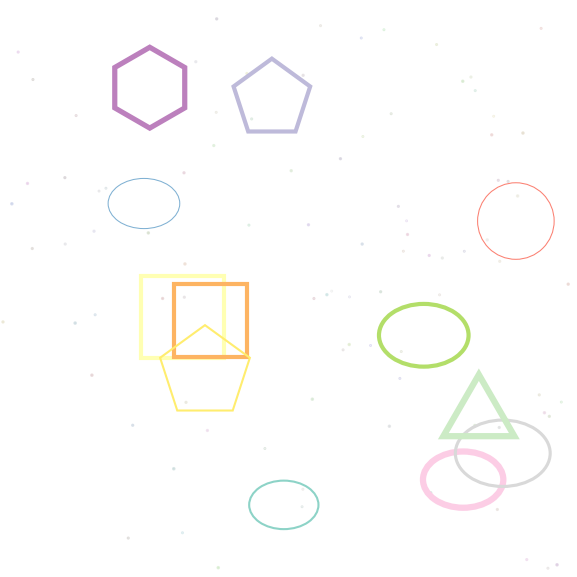[{"shape": "oval", "thickness": 1, "radius": 0.3, "center": [0.491, 0.125]}, {"shape": "square", "thickness": 2, "radius": 0.36, "center": [0.316, 0.45]}, {"shape": "pentagon", "thickness": 2, "radius": 0.35, "center": [0.471, 0.828]}, {"shape": "circle", "thickness": 0.5, "radius": 0.33, "center": [0.893, 0.616]}, {"shape": "oval", "thickness": 0.5, "radius": 0.31, "center": [0.249, 0.647]}, {"shape": "square", "thickness": 2, "radius": 0.32, "center": [0.364, 0.443]}, {"shape": "oval", "thickness": 2, "radius": 0.39, "center": [0.734, 0.419]}, {"shape": "oval", "thickness": 3, "radius": 0.35, "center": [0.802, 0.169]}, {"shape": "oval", "thickness": 1.5, "radius": 0.41, "center": [0.871, 0.214]}, {"shape": "hexagon", "thickness": 2.5, "radius": 0.35, "center": [0.259, 0.847]}, {"shape": "triangle", "thickness": 3, "radius": 0.35, "center": [0.829, 0.279]}, {"shape": "pentagon", "thickness": 1, "radius": 0.41, "center": [0.355, 0.354]}]